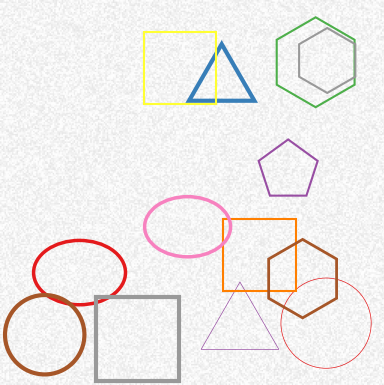[{"shape": "oval", "thickness": 2.5, "radius": 0.6, "center": [0.207, 0.292]}, {"shape": "circle", "thickness": 0.5, "radius": 0.59, "center": [0.847, 0.161]}, {"shape": "triangle", "thickness": 3, "radius": 0.49, "center": [0.576, 0.787]}, {"shape": "hexagon", "thickness": 1.5, "radius": 0.58, "center": [0.82, 0.838]}, {"shape": "triangle", "thickness": 0.5, "radius": 0.58, "center": [0.623, 0.151]}, {"shape": "pentagon", "thickness": 1.5, "radius": 0.4, "center": [0.748, 0.557]}, {"shape": "square", "thickness": 1.5, "radius": 0.47, "center": [0.674, 0.338]}, {"shape": "square", "thickness": 1.5, "radius": 0.47, "center": [0.467, 0.823]}, {"shape": "hexagon", "thickness": 2, "radius": 0.51, "center": [0.786, 0.276]}, {"shape": "circle", "thickness": 3, "radius": 0.52, "center": [0.116, 0.131]}, {"shape": "oval", "thickness": 2.5, "radius": 0.56, "center": [0.487, 0.411]}, {"shape": "hexagon", "thickness": 1.5, "radius": 0.42, "center": [0.85, 0.843]}, {"shape": "square", "thickness": 3, "radius": 0.54, "center": [0.357, 0.119]}]